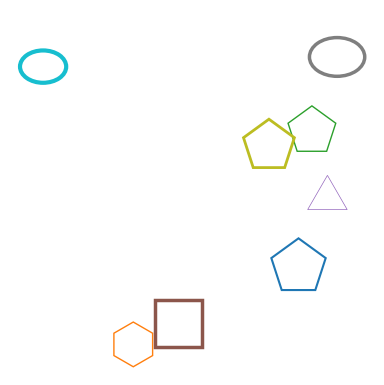[{"shape": "pentagon", "thickness": 1.5, "radius": 0.37, "center": [0.775, 0.307]}, {"shape": "hexagon", "thickness": 1, "radius": 0.29, "center": [0.346, 0.105]}, {"shape": "pentagon", "thickness": 1, "radius": 0.33, "center": [0.81, 0.66]}, {"shape": "triangle", "thickness": 0.5, "radius": 0.3, "center": [0.85, 0.485]}, {"shape": "square", "thickness": 2.5, "radius": 0.3, "center": [0.464, 0.16]}, {"shape": "oval", "thickness": 2.5, "radius": 0.36, "center": [0.876, 0.852]}, {"shape": "pentagon", "thickness": 2, "radius": 0.35, "center": [0.699, 0.621]}, {"shape": "oval", "thickness": 3, "radius": 0.3, "center": [0.112, 0.827]}]